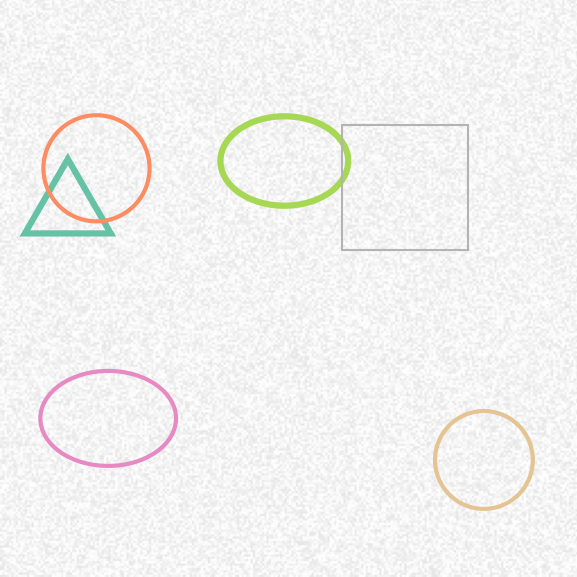[{"shape": "triangle", "thickness": 3, "radius": 0.43, "center": [0.117, 0.638]}, {"shape": "circle", "thickness": 2, "radius": 0.46, "center": [0.167, 0.708]}, {"shape": "oval", "thickness": 2, "radius": 0.59, "center": [0.187, 0.275]}, {"shape": "oval", "thickness": 3, "radius": 0.55, "center": [0.492, 0.72]}, {"shape": "circle", "thickness": 2, "radius": 0.42, "center": [0.838, 0.203]}, {"shape": "square", "thickness": 1, "radius": 0.54, "center": [0.701, 0.675]}]